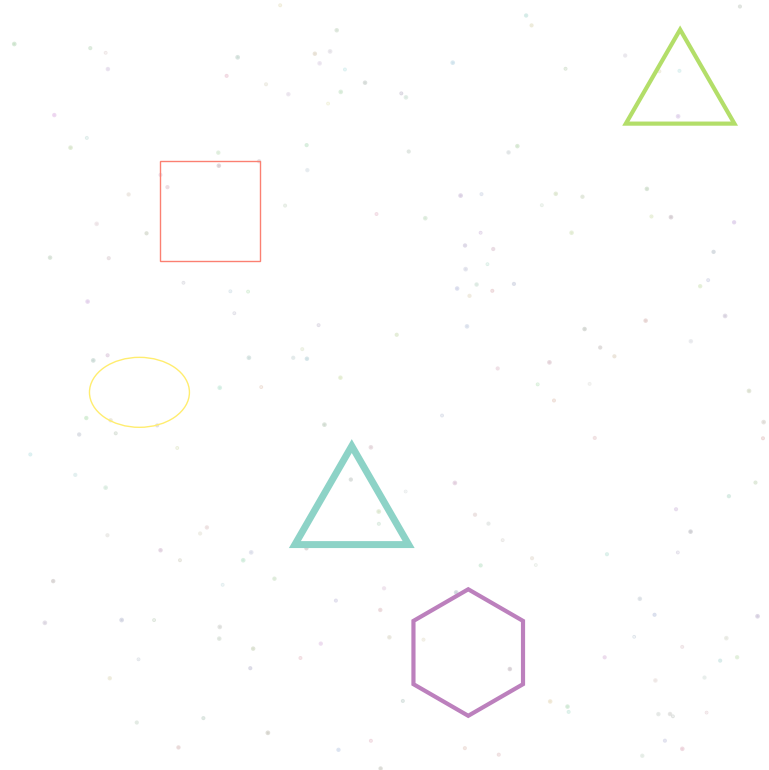[{"shape": "triangle", "thickness": 2.5, "radius": 0.43, "center": [0.457, 0.335]}, {"shape": "square", "thickness": 0.5, "radius": 0.32, "center": [0.273, 0.726]}, {"shape": "triangle", "thickness": 1.5, "radius": 0.41, "center": [0.883, 0.88]}, {"shape": "hexagon", "thickness": 1.5, "radius": 0.41, "center": [0.608, 0.153]}, {"shape": "oval", "thickness": 0.5, "radius": 0.32, "center": [0.181, 0.49]}]